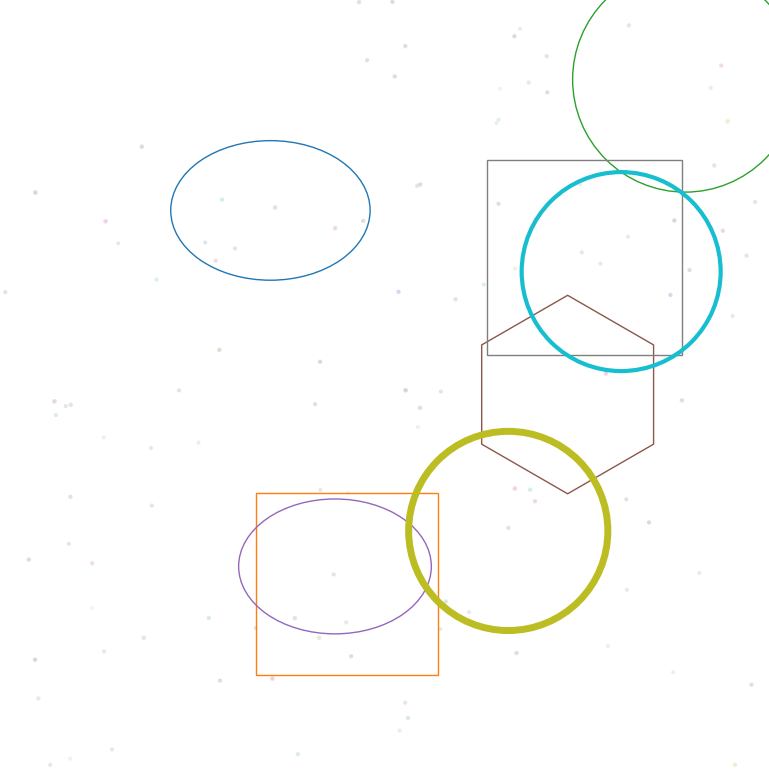[{"shape": "oval", "thickness": 0.5, "radius": 0.65, "center": [0.351, 0.727]}, {"shape": "square", "thickness": 0.5, "radius": 0.59, "center": [0.451, 0.242]}, {"shape": "circle", "thickness": 0.5, "radius": 0.73, "center": [0.89, 0.897]}, {"shape": "oval", "thickness": 0.5, "radius": 0.63, "center": [0.435, 0.264]}, {"shape": "hexagon", "thickness": 0.5, "radius": 0.64, "center": [0.737, 0.488]}, {"shape": "square", "thickness": 0.5, "radius": 0.63, "center": [0.759, 0.665]}, {"shape": "circle", "thickness": 2.5, "radius": 0.65, "center": [0.66, 0.31]}, {"shape": "circle", "thickness": 1.5, "radius": 0.65, "center": [0.807, 0.647]}]